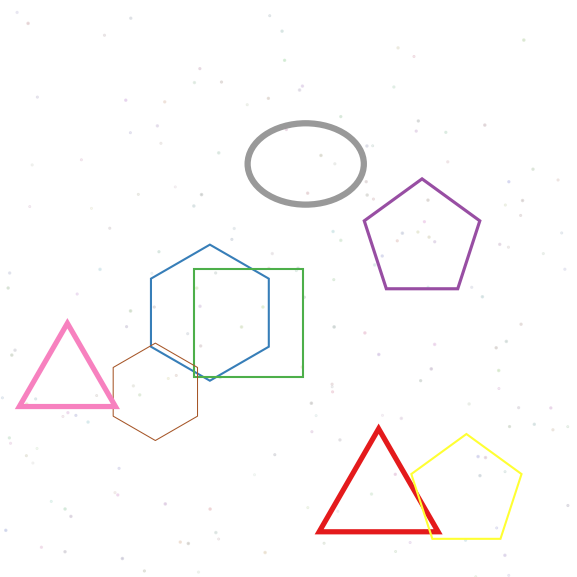[{"shape": "triangle", "thickness": 2.5, "radius": 0.59, "center": [0.656, 0.138]}, {"shape": "hexagon", "thickness": 1, "radius": 0.59, "center": [0.363, 0.458]}, {"shape": "square", "thickness": 1, "radius": 0.47, "center": [0.431, 0.44]}, {"shape": "pentagon", "thickness": 1.5, "radius": 0.53, "center": [0.731, 0.584]}, {"shape": "pentagon", "thickness": 1, "radius": 0.5, "center": [0.808, 0.147]}, {"shape": "hexagon", "thickness": 0.5, "radius": 0.42, "center": [0.269, 0.321]}, {"shape": "triangle", "thickness": 2.5, "radius": 0.48, "center": [0.117, 0.343]}, {"shape": "oval", "thickness": 3, "radius": 0.5, "center": [0.529, 0.715]}]